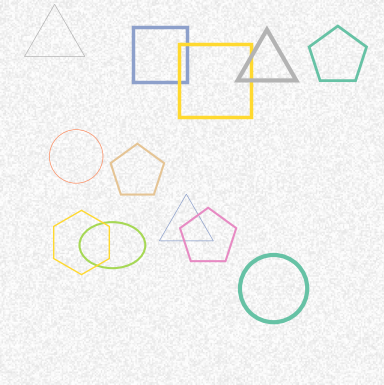[{"shape": "circle", "thickness": 3, "radius": 0.44, "center": [0.711, 0.25]}, {"shape": "pentagon", "thickness": 2, "radius": 0.39, "center": [0.877, 0.854]}, {"shape": "circle", "thickness": 0.5, "radius": 0.35, "center": [0.198, 0.594]}, {"shape": "square", "thickness": 2.5, "radius": 0.36, "center": [0.416, 0.858]}, {"shape": "triangle", "thickness": 0.5, "radius": 0.4, "center": [0.484, 0.415]}, {"shape": "pentagon", "thickness": 1.5, "radius": 0.38, "center": [0.541, 0.384]}, {"shape": "oval", "thickness": 1.5, "radius": 0.43, "center": [0.292, 0.363]}, {"shape": "hexagon", "thickness": 1, "radius": 0.42, "center": [0.212, 0.37]}, {"shape": "square", "thickness": 2.5, "radius": 0.47, "center": [0.559, 0.791]}, {"shape": "pentagon", "thickness": 1.5, "radius": 0.37, "center": [0.357, 0.554]}, {"shape": "triangle", "thickness": 0.5, "radius": 0.45, "center": [0.142, 0.898]}, {"shape": "triangle", "thickness": 3, "radius": 0.44, "center": [0.693, 0.835]}]